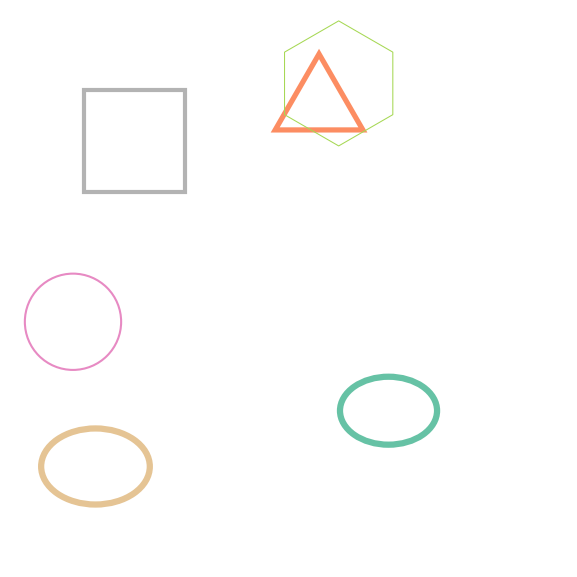[{"shape": "oval", "thickness": 3, "radius": 0.42, "center": [0.673, 0.288]}, {"shape": "triangle", "thickness": 2.5, "radius": 0.44, "center": [0.552, 0.818]}, {"shape": "circle", "thickness": 1, "radius": 0.42, "center": [0.126, 0.442]}, {"shape": "hexagon", "thickness": 0.5, "radius": 0.54, "center": [0.586, 0.855]}, {"shape": "oval", "thickness": 3, "radius": 0.47, "center": [0.165, 0.191]}, {"shape": "square", "thickness": 2, "radius": 0.44, "center": [0.233, 0.756]}]